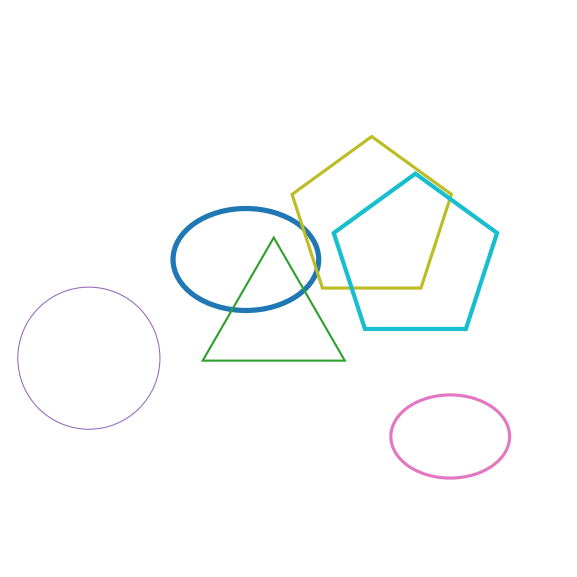[{"shape": "oval", "thickness": 2.5, "radius": 0.63, "center": [0.426, 0.55]}, {"shape": "triangle", "thickness": 1, "radius": 0.71, "center": [0.474, 0.446]}, {"shape": "circle", "thickness": 0.5, "radius": 0.62, "center": [0.154, 0.379]}, {"shape": "oval", "thickness": 1.5, "radius": 0.51, "center": [0.78, 0.243]}, {"shape": "pentagon", "thickness": 1.5, "radius": 0.73, "center": [0.644, 0.618]}, {"shape": "pentagon", "thickness": 2, "radius": 0.74, "center": [0.719, 0.55]}]